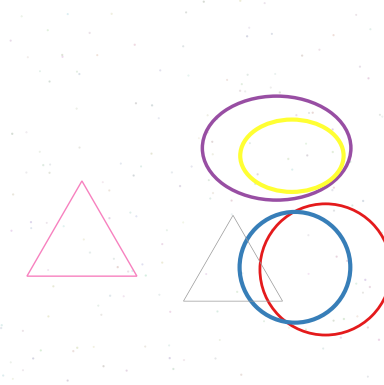[{"shape": "circle", "thickness": 2, "radius": 0.85, "center": [0.846, 0.3]}, {"shape": "circle", "thickness": 3, "radius": 0.72, "center": [0.766, 0.306]}, {"shape": "oval", "thickness": 2.5, "radius": 0.96, "center": [0.719, 0.615]}, {"shape": "oval", "thickness": 3, "radius": 0.67, "center": [0.758, 0.595]}, {"shape": "triangle", "thickness": 1, "radius": 0.82, "center": [0.213, 0.365]}, {"shape": "triangle", "thickness": 0.5, "radius": 0.74, "center": [0.605, 0.292]}]